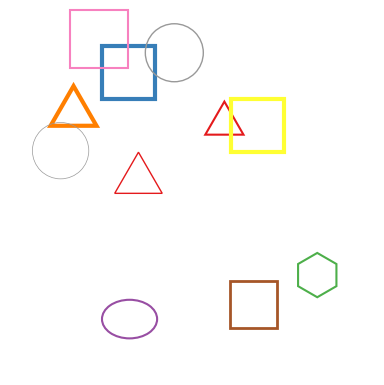[{"shape": "triangle", "thickness": 1.5, "radius": 0.29, "center": [0.583, 0.679]}, {"shape": "triangle", "thickness": 1, "radius": 0.36, "center": [0.36, 0.533]}, {"shape": "square", "thickness": 3, "radius": 0.34, "center": [0.335, 0.813]}, {"shape": "hexagon", "thickness": 1.5, "radius": 0.29, "center": [0.824, 0.285]}, {"shape": "oval", "thickness": 1.5, "radius": 0.36, "center": [0.337, 0.171]}, {"shape": "triangle", "thickness": 3, "radius": 0.34, "center": [0.191, 0.708]}, {"shape": "square", "thickness": 3, "radius": 0.34, "center": [0.669, 0.673]}, {"shape": "square", "thickness": 2, "radius": 0.3, "center": [0.658, 0.21]}, {"shape": "square", "thickness": 1.5, "radius": 0.37, "center": [0.257, 0.898]}, {"shape": "circle", "thickness": 1, "radius": 0.38, "center": [0.453, 0.863]}, {"shape": "circle", "thickness": 0.5, "radius": 0.37, "center": [0.157, 0.609]}]